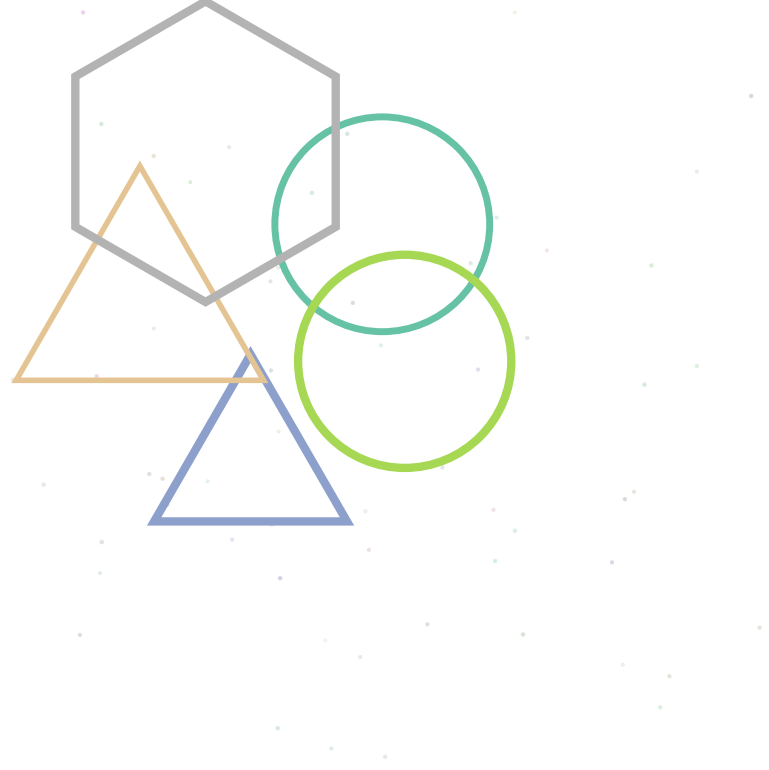[{"shape": "circle", "thickness": 2.5, "radius": 0.7, "center": [0.496, 0.709]}, {"shape": "triangle", "thickness": 3, "radius": 0.72, "center": [0.325, 0.395]}, {"shape": "circle", "thickness": 3, "radius": 0.69, "center": [0.526, 0.531]}, {"shape": "triangle", "thickness": 2, "radius": 0.93, "center": [0.182, 0.599]}, {"shape": "hexagon", "thickness": 3, "radius": 0.98, "center": [0.267, 0.803]}]